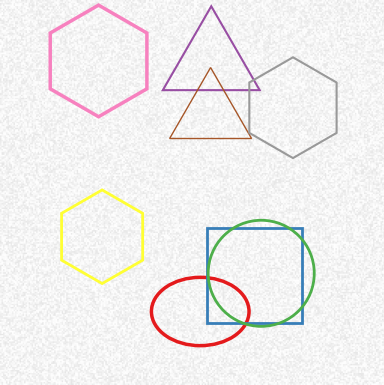[{"shape": "oval", "thickness": 2.5, "radius": 0.63, "center": [0.52, 0.191]}, {"shape": "square", "thickness": 2, "radius": 0.62, "center": [0.66, 0.285]}, {"shape": "circle", "thickness": 2, "radius": 0.69, "center": [0.678, 0.29]}, {"shape": "triangle", "thickness": 1.5, "radius": 0.73, "center": [0.549, 0.838]}, {"shape": "hexagon", "thickness": 2, "radius": 0.61, "center": [0.265, 0.385]}, {"shape": "triangle", "thickness": 1, "radius": 0.61, "center": [0.547, 0.702]}, {"shape": "hexagon", "thickness": 2.5, "radius": 0.72, "center": [0.256, 0.842]}, {"shape": "hexagon", "thickness": 1.5, "radius": 0.65, "center": [0.761, 0.72]}]